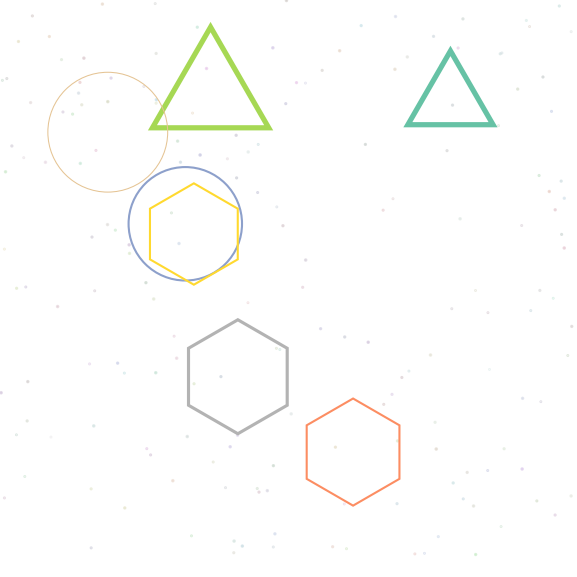[{"shape": "triangle", "thickness": 2.5, "radius": 0.43, "center": [0.78, 0.826]}, {"shape": "hexagon", "thickness": 1, "radius": 0.46, "center": [0.611, 0.216]}, {"shape": "circle", "thickness": 1, "radius": 0.49, "center": [0.321, 0.612]}, {"shape": "triangle", "thickness": 2.5, "radius": 0.58, "center": [0.365, 0.836]}, {"shape": "hexagon", "thickness": 1, "radius": 0.44, "center": [0.336, 0.594]}, {"shape": "circle", "thickness": 0.5, "radius": 0.52, "center": [0.187, 0.77]}, {"shape": "hexagon", "thickness": 1.5, "radius": 0.49, "center": [0.412, 0.347]}]